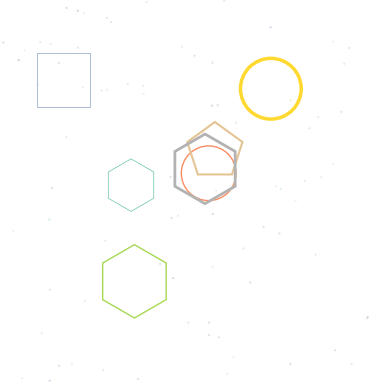[{"shape": "hexagon", "thickness": 0.5, "radius": 0.34, "center": [0.34, 0.519]}, {"shape": "circle", "thickness": 1, "radius": 0.36, "center": [0.542, 0.55]}, {"shape": "square", "thickness": 0.5, "radius": 0.35, "center": [0.165, 0.793]}, {"shape": "hexagon", "thickness": 1, "radius": 0.48, "center": [0.349, 0.269]}, {"shape": "circle", "thickness": 2.5, "radius": 0.39, "center": [0.704, 0.77]}, {"shape": "pentagon", "thickness": 1.5, "radius": 0.38, "center": [0.558, 0.608]}, {"shape": "hexagon", "thickness": 2, "radius": 0.45, "center": [0.533, 0.561]}]